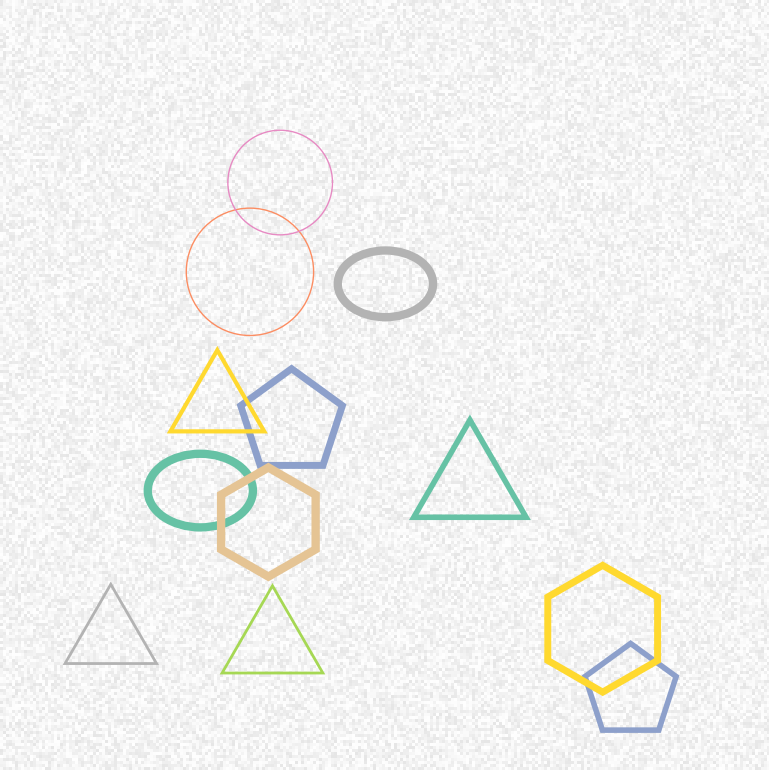[{"shape": "oval", "thickness": 3, "radius": 0.34, "center": [0.26, 0.363]}, {"shape": "triangle", "thickness": 2, "radius": 0.42, "center": [0.61, 0.37]}, {"shape": "circle", "thickness": 0.5, "radius": 0.41, "center": [0.325, 0.647]}, {"shape": "pentagon", "thickness": 2.5, "radius": 0.35, "center": [0.379, 0.452]}, {"shape": "pentagon", "thickness": 2, "radius": 0.31, "center": [0.819, 0.102]}, {"shape": "circle", "thickness": 0.5, "radius": 0.34, "center": [0.364, 0.763]}, {"shape": "triangle", "thickness": 1, "radius": 0.38, "center": [0.354, 0.164]}, {"shape": "triangle", "thickness": 1.5, "radius": 0.35, "center": [0.282, 0.475]}, {"shape": "hexagon", "thickness": 2.5, "radius": 0.41, "center": [0.783, 0.183]}, {"shape": "hexagon", "thickness": 3, "radius": 0.35, "center": [0.349, 0.322]}, {"shape": "triangle", "thickness": 1, "radius": 0.34, "center": [0.144, 0.173]}, {"shape": "oval", "thickness": 3, "radius": 0.31, "center": [0.501, 0.631]}]